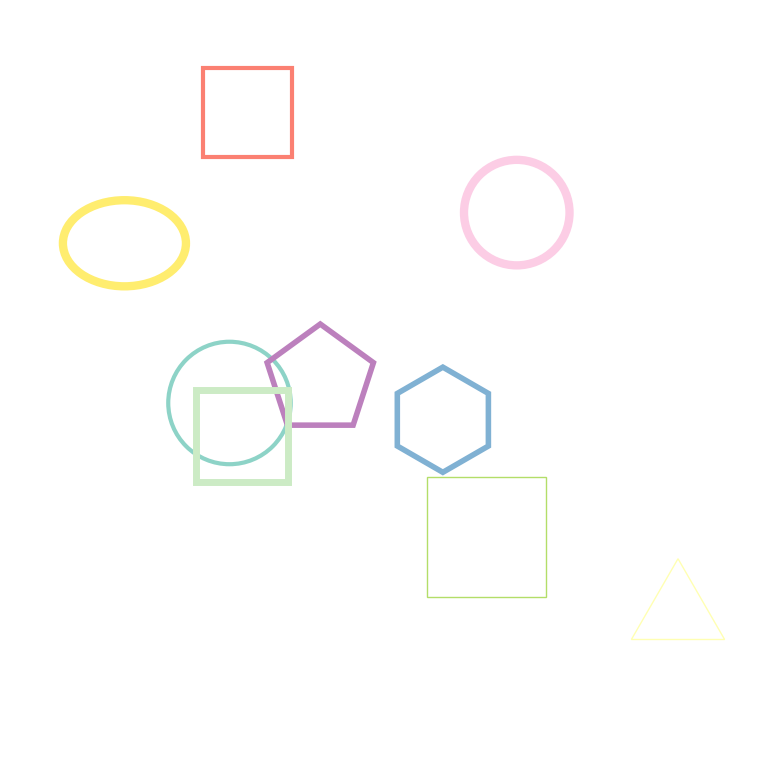[{"shape": "circle", "thickness": 1.5, "radius": 0.4, "center": [0.298, 0.477]}, {"shape": "triangle", "thickness": 0.5, "radius": 0.35, "center": [0.881, 0.204]}, {"shape": "square", "thickness": 1.5, "radius": 0.29, "center": [0.321, 0.853]}, {"shape": "hexagon", "thickness": 2, "radius": 0.34, "center": [0.575, 0.455]}, {"shape": "square", "thickness": 0.5, "radius": 0.39, "center": [0.632, 0.303]}, {"shape": "circle", "thickness": 3, "radius": 0.34, "center": [0.671, 0.724]}, {"shape": "pentagon", "thickness": 2, "radius": 0.36, "center": [0.416, 0.507]}, {"shape": "square", "thickness": 2.5, "radius": 0.3, "center": [0.314, 0.434]}, {"shape": "oval", "thickness": 3, "radius": 0.4, "center": [0.162, 0.684]}]